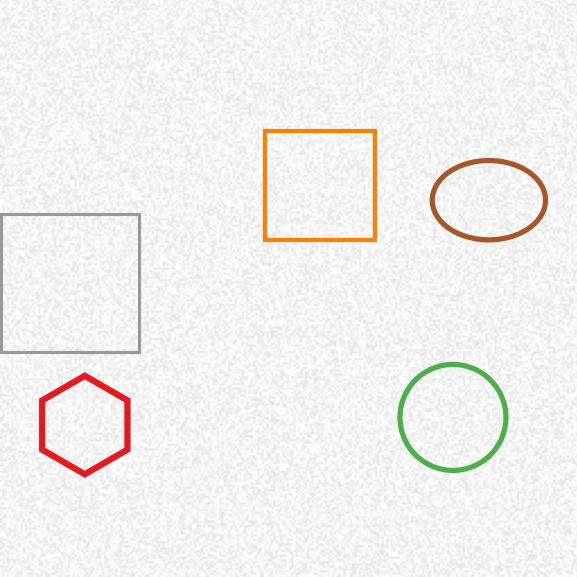[{"shape": "hexagon", "thickness": 3, "radius": 0.43, "center": [0.147, 0.263]}, {"shape": "circle", "thickness": 2.5, "radius": 0.46, "center": [0.784, 0.276]}, {"shape": "square", "thickness": 2, "radius": 0.47, "center": [0.554, 0.678]}, {"shape": "oval", "thickness": 2.5, "radius": 0.49, "center": [0.847, 0.652]}, {"shape": "square", "thickness": 1.5, "radius": 0.6, "center": [0.121, 0.509]}]